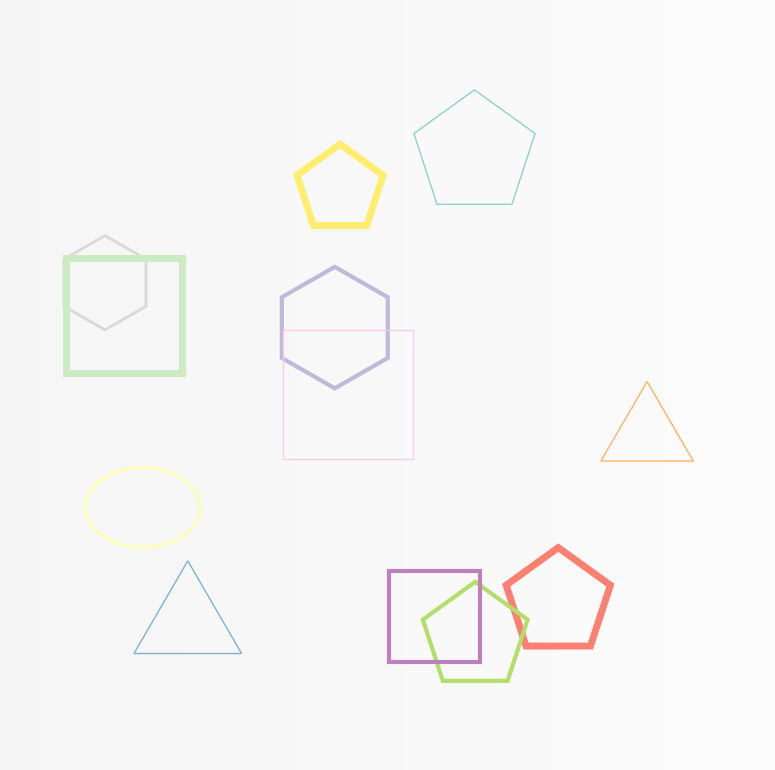[{"shape": "pentagon", "thickness": 0.5, "radius": 0.41, "center": [0.612, 0.801]}, {"shape": "oval", "thickness": 1, "radius": 0.37, "center": [0.184, 0.341]}, {"shape": "hexagon", "thickness": 1.5, "radius": 0.39, "center": [0.432, 0.575]}, {"shape": "pentagon", "thickness": 2.5, "radius": 0.35, "center": [0.72, 0.218]}, {"shape": "triangle", "thickness": 0.5, "radius": 0.4, "center": [0.242, 0.191]}, {"shape": "triangle", "thickness": 0.5, "radius": 0.34, "center": [0.835, 0.436]}, {"shape": "pentagon", "thickness": 1.5, "radius": 0.36, "center": [0.613, 0.173]}, {"shape": "square", "thickness": 0.5, "radius": 0.42, "center": [0.449, 0.488]}, {"shape": "hexagon", "thickness": 1, "radius": 0.31, "center": [0.135, 0.633]}, {"shape": "square", "thickness": 1.5, "radius": 0.29, "center": [0.561, 0.199]}, {"shape": "square", "thickness": 2.5, "radius": 0.37, "center": [0.16, 0.591]}, {"shape": "pentagon", "thickness": 2.5, "radius": 0.29, "center": [0.439, 0.754]}]